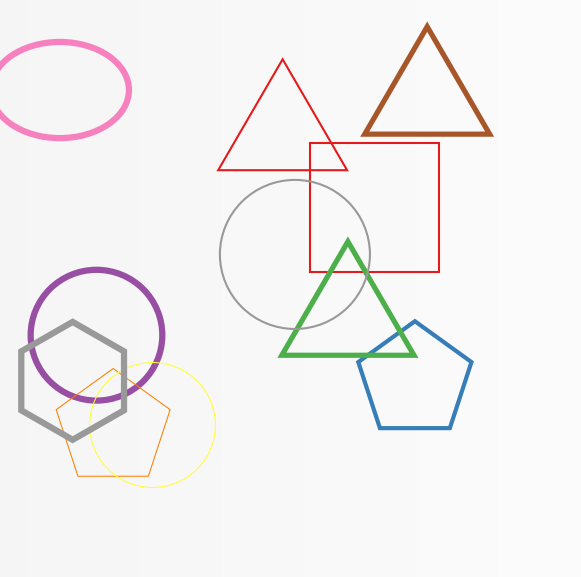[{"shape": "square", "thickness": 1, "radius": 0.56, "center": [0.644, 0.639]}, {"shape": "triangle", "thickness": 1, "radius": 0.64, "center": [0.486, 0.768]}, {"shape": "pentagon", "thickness": 2, "radius": 0.51, "center": [0.714, 0.341]}, {"shape": "triangle", "thickness": 2.5, "radius": 0.66, "center": [0.599, 0.45]}, {"shape": "circle", "thickness": 3, "radius": 0.57, "center": [0.166, 0.419]}, {"shape": "pentagon", "thickness": 0.5, "radius": 0.52, "center": [0.195, 0.258]}, {"shape": "circle", "thickness": 0.5, "radius": 0.54, "center": [0.262, 0.263]}, {"shape": "triangle", "thickness": 2.5, "radius": 0.62, "center": [0.735, 0.829]}, {"shape": "oval", "thickness": 3, "radius": 0.59, "center": [0.103, 0.843]}, {"shape": "circle", "thickness": 1, "radius": 0.65, "center": [0.507, 0.559]}, {"shape": "hexagon", "thickness": 3, "radius": 0.51, "center": [0.125, 0.34]}]